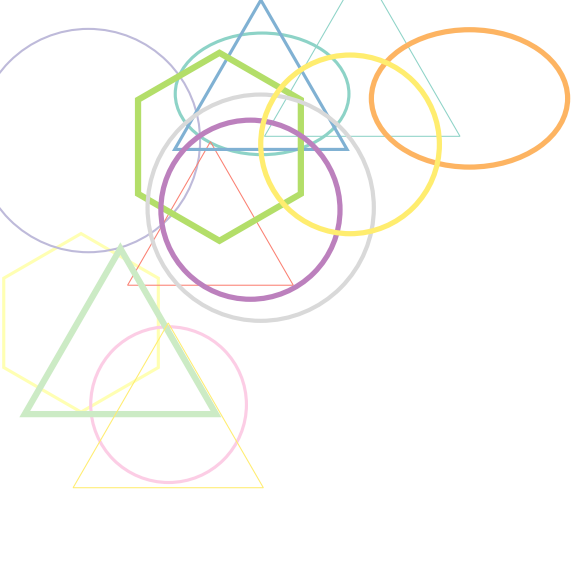[{"shape": "triangle", "thickness": 0.5, "radius": 0.98, "center": [0.627, 0.861]}, {"shape": "oval", "thickness": 1.5, "radius": 0.75, "center": [0.454, 0.837]}, {"shape": "hexagon", "thickness": 1.5, "radius": 0.77, "center": [0.14, 0.44]}, {"shape": "circle", "thickness": 1, "radius": 0.97, "center": [0.153, 0.756]}, {"shape": "triangle", "thickness": 0.5, "radius": 0.83, "center": [0.364, 0.588]}, {"shape": "triangle", "thickness": 1.5, "radius": 0.86, "center": [0.452, 0.827]}, {"shape": "oval", "thickness": 2.5, "radius": 0.85, "center": [0.813, 0.829]}, {"shape": "hexagon", "thickness": 3, "radius": 0.81, "center": [0.38, 0.745]}, {"shape": "circle", "thickness": 1.5, "radius": 0.67, "center": [0.292, 0.298]}, {"shape": "circle", "thickness": 2, "radius": 0.98, "center": [0.451, 0.639]}, {"shape": "circle", "thickness": 2.5, "radius": 0.78, "center": [0.434, 0.636]}, {"shape": "triangle", "thickness": 3, "radius": 0.96, "center": [0.208, 0.378]}, {"shape": "triangle", "thickness": 0.5, "radius": 0.95, "center": [0.291, 0.25]}, {"shape": "circle", "thickness": 2.5, "radius": 0.77, "center": [0.606, 0.749]}]